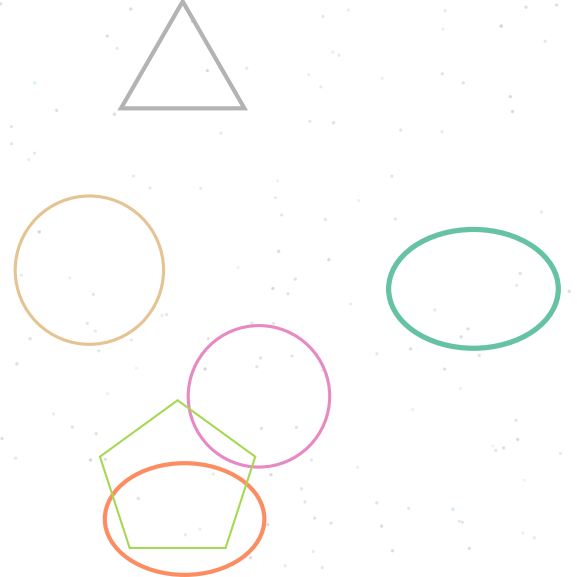[{"shape": "oval", "thickness": 2.5, "radius": 0.73, "center": [0.82, 0.499]}, {"shape": "oval", "thickness": 2, "radius": 0.69, "center": [0.32, 0.1]}, {"shape": "circle", "thickness": 1.5, "radius": 0.61, "center": [0.448, 0.313]}, {"shape": "pentagon", "thickness": 1, "radius": 0.71, "center": [0.308, 0.165]}, {"shape": "circle", "thickness": 1.5, "radius": 0.64, "center": [0.155, 0.531]}, {"shape": "triangle", "thickness": 2, "radius": 0.62, "center": [0.316, 0.873]}]